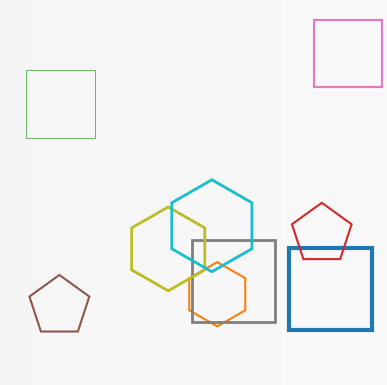[{"shape": "square", "thickness": 3, "radius": 0.54, "center": [0.853, 0.249]}, {"shape": "hexagon", "thickness": 1.5, "radius": 0.42, "center": [0.561, 0.236]}, {"shape": "square", "thickness": 0.5, "radius": 0.44, "center": [0.156, 0.73]}, {"shape": "pentagon", "thickness": 1.5, "radius": 0.4, "center": [0.83, 0.392]}, {"shape": "pentagon", "thickness": 1.5, "radius": 0.41, "center": [0.153, 0.205]}, {"shape": "square", "thickness": 1.5, "radius": 0.44, "center": [0.898, 0.861]}, {"shape": "square", "thickness": 2, "radius": 0.54, "center": [0.602, 0.27]}, {"shape": "hexagon", "thickness": 2, "radius": 0.54, "center": [0.434, 0.354]}, {"shape": "hexagon", "thickness": 2, "radius": 0.6, "center": [0.547, 0.414]}]